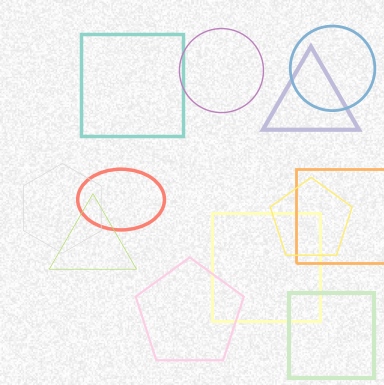[{"shape": "square", "thickness": 2.5, "radius": 0.66, "center": [0.343, 0.779]}, {"shape": "square", "thickness": 2, "radius": 0.7, "center": [0.692, 0.307]}, {"shape": "triangle", "thickness": 3, "radius": 0.72, "center": [0.808, 0.735]}, {"shape": "oval", "thickness": 2.5, "radius": 0.56, "center": [0.314, 0.482]}, {"shape": "circle", "thickness": 2, "radius": 0.55, "center": [0.864, 0.823]}, {"shape": "square", "thickness": 2, "radius": 0.61, "center": [0.891, 0.439]}, {"shape": "triangle", "thickness": 0.5, "radius": 0.65, "center": [0.241, 0.366]}, {"shape": "pentagon", "thickness": 1.5, "radius": 0.74, "center": [0.493, 0.184]}, {"shape": "hexagon", "thickness": 0.5, "radius": 0.58, "center": [0.162, 0.459]}, {"shape": "circle", "thickness": 1, "radius": 0.55, "center": [0.575, 0.817]}, {"shape": "square", "thickness": 3, "radius": 0.55, "center": [0.86, 0.128]}, {"shape": "pentagon", "thickness": 1, "radius": 0.56, "center": [0.808, 0.428]}]